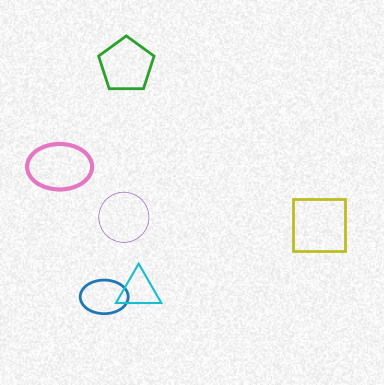[{"shape": "oval", "thickness": 2, "radius": 0.31, "center": [0.271, 0.229]}, {"shape": "pentagon", "thickness": 2, "radius": 0.38, "center": [0.328, 0.831]}, {"shape": "circle", "thickness": 0.5, "radius": 0.33, "center": [0.322, 0.436]}, {"shape": "oval", "thickness": 3, "radius": 0.42, "center": [0.155, 0.567]}, {"shape": "square", "thickness": 2, "radius": 0.34, "center": [0.829, 0.416]}, {"shape": "triangle", "thickness": 1.5, "radius": 0.34, "center": [0.36, 0.247]}]